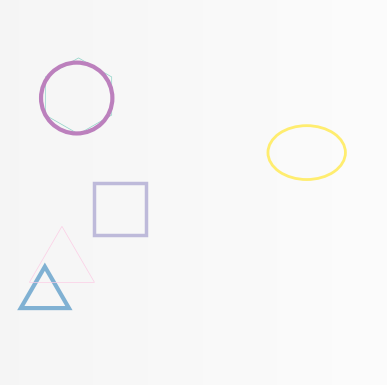[{"shape": "hexagon", "thickness": 0.5, "radius": 0.49, "center": [0.203, 0.751]}, {"shape": "square", "thickness": 2.5, "radius": 0.34, "center": [0.31, 0.458]}, {"shape": "triangle", "thickness": 3, "radius": 0.36, "center": [0.116, 0.236]}, {"shape": "triangle", "thickness": 0.5, "radius": 0.48, "center": [0.16, 0.315]}, {"shape": "circle", "thickness": 3, "radius": 0.46, "center": [0.198, 0.745]}, {"shape": "oval", "thickness": 2, "radius": 0.5, "center": [0.791, 0.604]}]